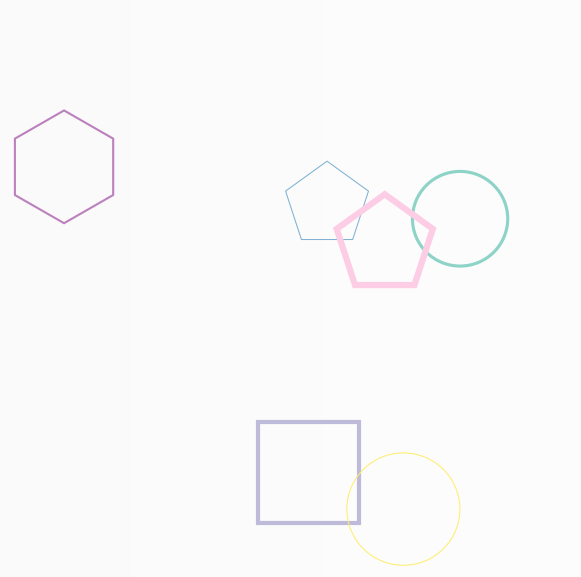[{"shape": "circle", "thickness": 1.5, "radius": 0.41, "center": [0.792, 0.62]}, {"shape": "square", "thickness": 2, "radius": 0.43, "center": [0.531, 0.181]}, {"shape": "pentagon", "thickness": 0.5, "radius": 0.38, "center": [0.563, 0.645]}, {"shape": "pentagon", "thickness": 3, "radius": 0.43, "center": [0.662, 0.576]}, {"shape": "hexagon", "thickness": 1, "radius": 0.49, "center": [0.11, 0.71]}, {"shape": "circle", "thickness": 0.5, "radius": 0.49, "center": [0.694, 0.118]}]